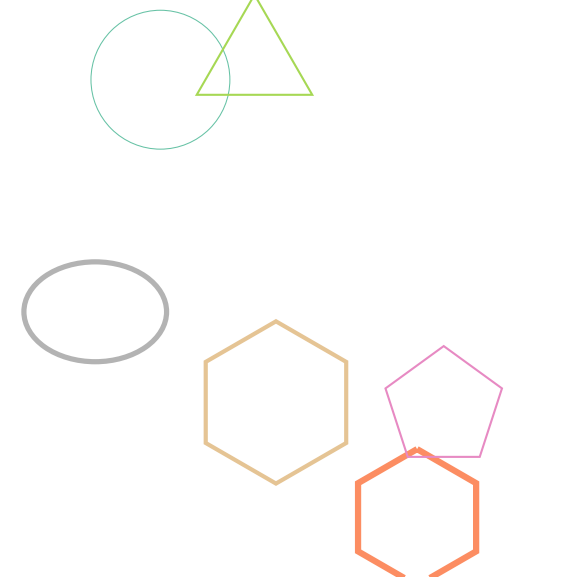[{"shape": "circle", "thickness": 0.5, "radius": 0.6, "center": [0.278, 0.861]}, {"shape": "hexagon", "thickness": 3, "radius": 0.59, "center": [0.722, 0.103]}, {"shape": "pentagon", "thickness": 1, "radius": 0.53, "center": [0.768, 0.294]}, {"shape": "triangle", "thickness": 1, "radius": 0.58, "center": [0.441, 0.893]}, {"shape": "hexagon", "thickness": 2, "radius": 0.7, "center": [0.478, 0.302]}, {"shape": "oval", "thickness": 2.5, "radius": 0.62, "center": [0.165, 0.459]}]